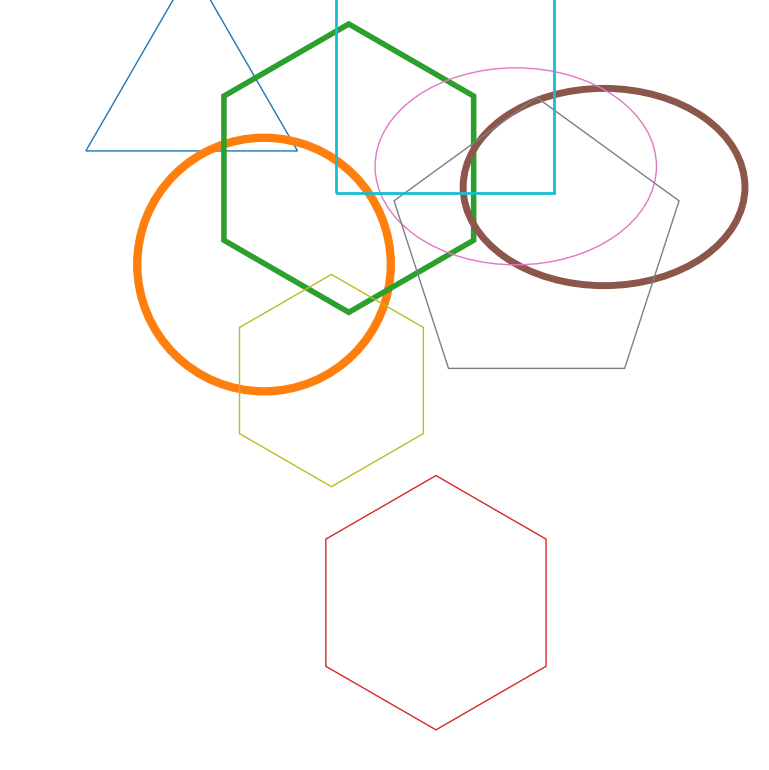[{"shape": "triangle", "thickness": 0.5, "radius": 0.79, "center": [0.249, 0.883]}, {"shape": "circle", "thickness": 3, "radius": 0.82, "center": [0.343, 0.656]}, {"shape": "hexagon", "thickness": 2, "radius": 0.94, "center": [0.453, 0.782]}, {"shape": "hexagon", "thickness": 0.5, "radius": 0.83, "center": [0.566, 0.217]}, {"shape": "oval", "thickness": 2.5, "radius": 0.91, "center": [0.784, 0.757]}, {"shape": "oval", "thickness": 0.5, "radius": 0.91, "center": [0.67, 0.784]}, {"shape": "pentagon", "thickness": 0.5, "radius": 0.97, "center": [0.697, 0.679]}, {"shape": "hexagon", "thickness": 0.5, "radius": 0.69, "center": [0.43, 0.506]}, {"shape": "square", "thickness": 1, "radius": 0.71, "center": [0.578, 0.891]}]